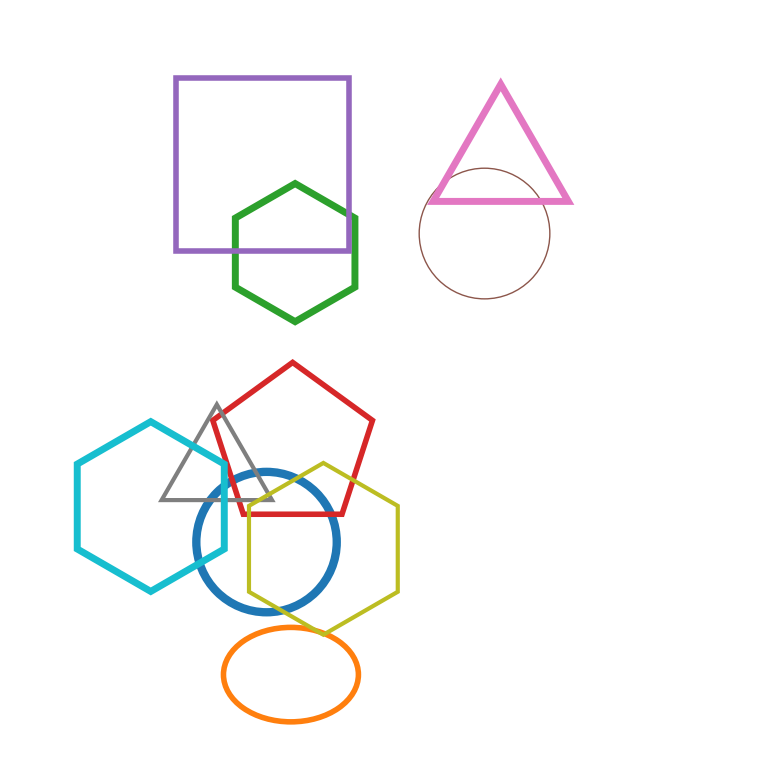[{"shape": "circle", "thickness": 3, "radius": 0.46, "center": [0.346, 0.296]}, {"shape": "oval", "thickness": 2, "radius": 0.44, "center": [0.378, 0.124]}, {"shape": "hexagon", "thickness": 2.5, "radius": 0.45, "center": [0.383, 0.672]}, {"shape": "pentagon", "thickness": 2, "radius": 0.54, "center": [0.38, 0.42]}, {"shape": "square", "thickness": 2, "radius": 0.56, "center": [0.341, 0.786]}, {"shape": "circle", "thickness": 0.5, "radius": 0.42, "center": [0.629, 0.697]}, {"shape": "triangle", "thickness": 2.5, "radius": 0.51, "center": [0.65, 0.789]}, {"shape": "triangle", "thickness": 1.5, "radius": 0.41, "center": [0.282, 0.392]}, {"shape": "hexagon", "thickness": 1.5, "radius": 0.56, "center": [0.42, 0.287]}, {"shape": "hexagon", "thickness": 2.5, "radius": 0.55, "center": [0.196, 0.342]}]